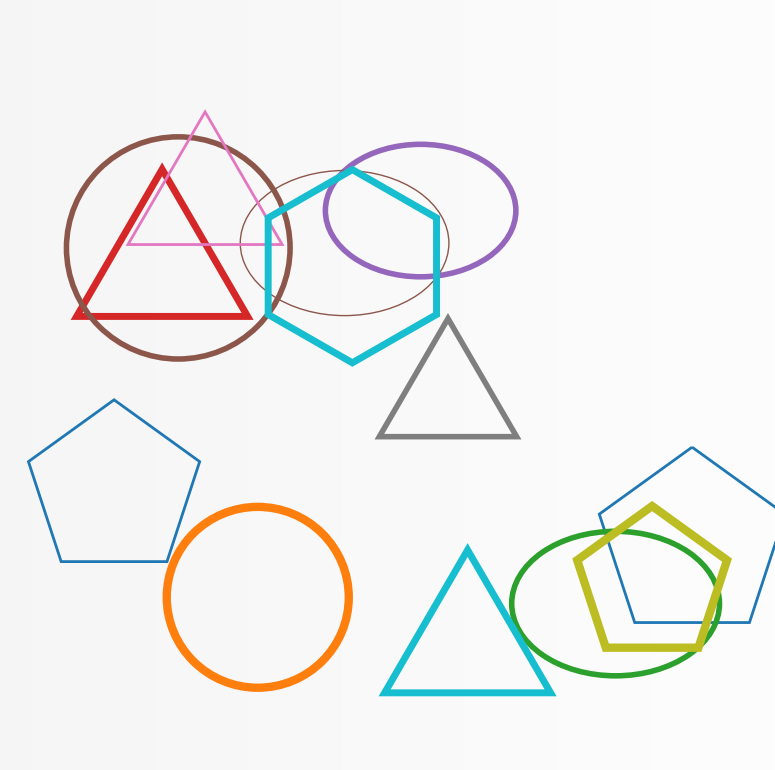[{"shape": "pentagon", "thickness": 1, "radius": 0.58, "center": [0.147, 0.365]}, {"shape": "pentagon", "thickness": 1, "radius": 0.63, "center": [0.893, 0.293]}, {"shape": "circle", "thickness": 3, "radius": 0.59, "center": [0.333, 0.224]}, {"shape": "oval", "thickness": 2, "radius": 0.67, "center": [0.794, 0.216]}, {"shape": "triangle", "thickness": 2.5, "radius": 0.64, "center": [0.209, 0.653]}, {"shape": "oval", "thickness": 2, "radius": 0.61, "center": [0.543, 0.727]}, {"shape": "oval", "thickness": 0.5, "radius": 0.67, "center": [0.445, 0.684]}, {"shape": "circle", "thickness": 2, "radius": 0.72, "center": [0.23, 0.678]}, {"shape": "triangle", "thickness": 1, "radius": 0.57, "center": [0.265, 0.74]}, {"shape": "triangle", "thickness": 2, "radius": 0.51, "center": [0.578, 0.484]}, {"shape": "pentagon", "thickness": 3, "radius": 0.51, "center": [0.841, 0.241]}, {"shape": "triangle", "thickness": 2.5, "radius": 0.62, "center": [0.603, 0.162]}, {"shape": "hexagon", "thickness": 2.5, "radius": 0.63, "center": [0.455, 0.654]}]